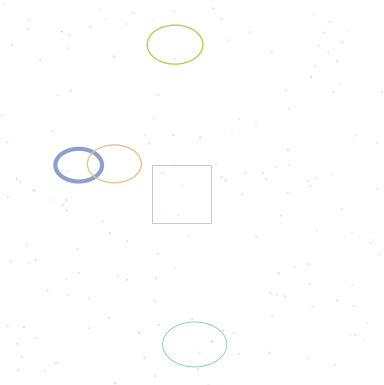[{"shape": "oval", "thickness": 0.5, "radius": 0.42, "center": [0.506, 0.105]}, {"shape": "oval", "thickness": 3, "radius": 0.3, "center": [0.204, 0.571]}, {"shape": "oval", "thickness": 1, "radius": 0.36, "center": [0.455, 0.884]}, {"shape": "oval", "thickness": 1, "radius": 0.35, "center": [0.297, 0.574]}, {"shape": "square", "thickness": 0.5, "radius": 0.38, "center": [0.471, 0.496]}]